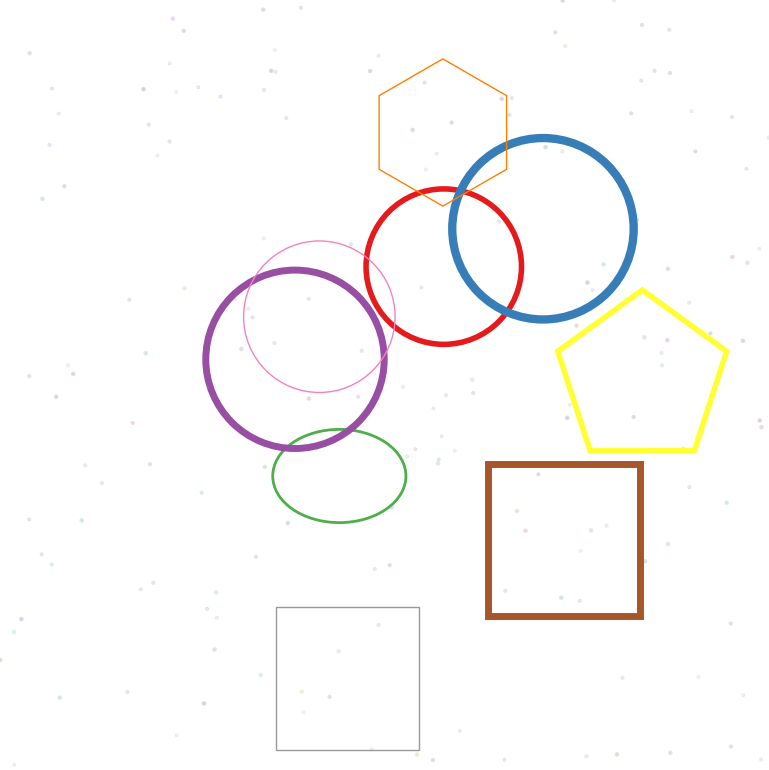[{"shape": "circle", "thickness": 2, "radius": 0.5, "center": [0.576, 0.654]}, {"shape": "circle", "thickness": 3, "radius": 0.59, "center": [0.705, 0.703]}, {"shape": "oval", "thickness": 1, "radius": 0.43, "center": [0.441, 0.382]}, {"shape": "circle", "thickness": 2.5, "radius": 0.58, "center": [0.383, 0.533]}, {"shape": "hexagon", "thickness": 0.5, "radius": 0.48, "center": [0.575, 0.828]}, {"shape": "pentagon", "thickness": 2, "radius": 0.58, "center": [0.834, 0.508]}, {"shape": "square", "thickness": 2.5, "radius": 0.49, "center": [0.733, 0.298]}, {"shape": "circle", "thickness": 0.5, "radius": 0.49, "center": [0.415, 0.589]}, {"shape": "square", "thickness": 0.5, "radius": 0.46, "center": [0.452, 0.119]}]